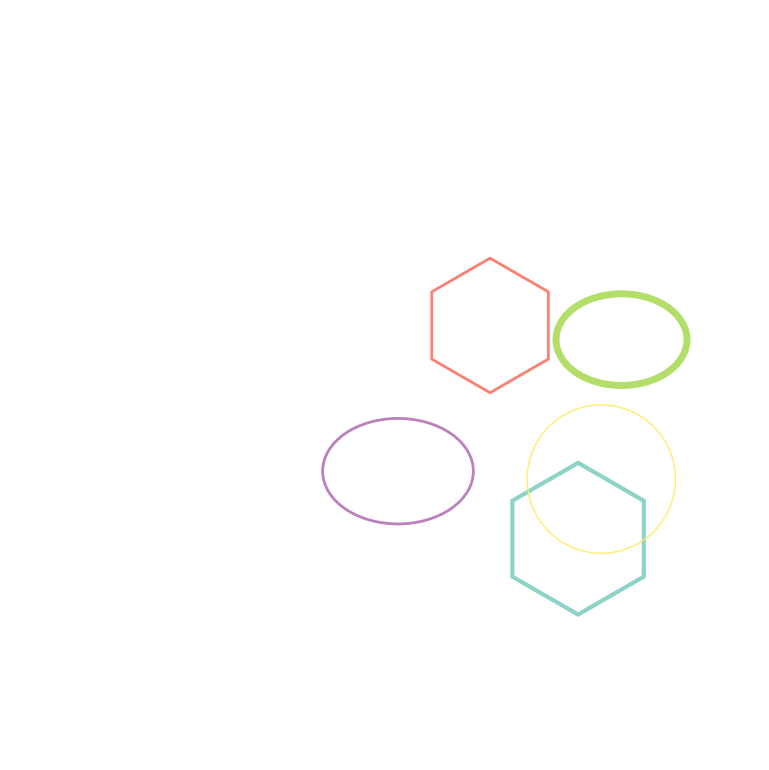[{"shape": "hexagon", "thickness": 1.5, "radius": 0.49, "center": [0.751, 0.3]}, {"shape": "hexagon", "thickness": 1, "radius": 0.44, "center": [0.636, 0.577]}, {"shape": "oval", "thickness": 2.5, "radius": 0.43, "center": [0.807, 0.559]}, {"shape": "oval", "thickness": 1, "radius": 0.49, "center": [0.517, 0.388]}, {"shape": "circle", "thickness": 0.5, "radius": 0.48, "center": [0.781, 0.378]}]